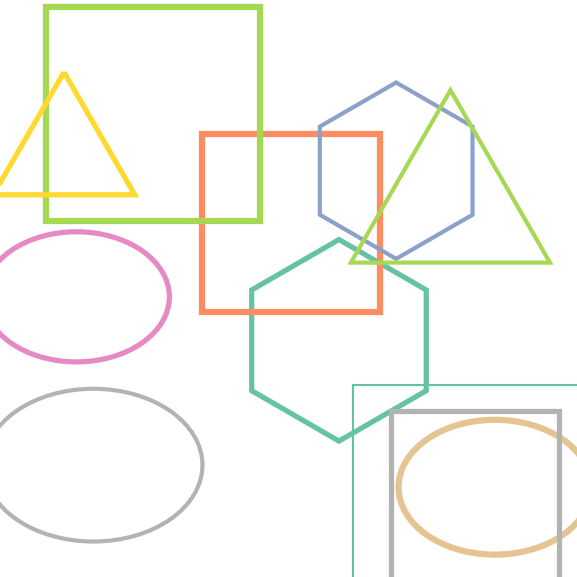[{"shape": "square", "thickness": 1, "radius": 0.99, "center": [0.808, 0.135]}, {"shape": "hexagon", "thickness": 2.5, "radius": 0.87, "center": [0.587, 0.41]}, {"shape": "square", "thickness": 3, "radius": 0.77, "center": [0.504, 0.612]}, {"shape": "hexagon", "thickness": 2, "radius": 0.76, "center": [0.686, 0.704]}, {"shape": "oval", "thickness": 2.5, "radius": 0.8, "center": [0.132, 0.485]}, {"shape": "square", "thickness": 3, "radius": 0.92, "center": [0.265, 0.802]}, {"shape": "triangle", "thickness": 2, "radius": 1.0, "center": [0.78, 0.644]}, {"shape": "triangle", "thickness": 2.5, "radius": 0.71, "center": [0.111, 0.733]}, {"shape": "oval", "thickness": 3, "radius": 0.83, "center": [0.857, 0.155]}, {"shape": "square", "thickness": 2.5, "radius": 0.73, "center": [0.822, 0.143]}, {"shape": "oval", "thickness": 2, "radius": 0.94, "center": [0.162, 0.194]}]